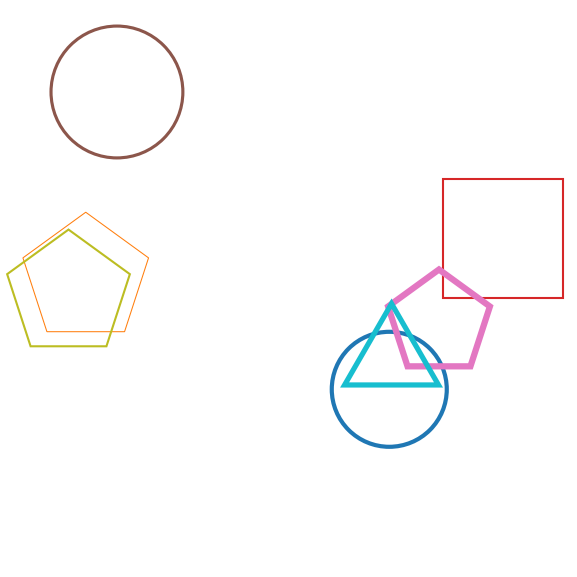[{"shape": "circle", "thickness": 2, "radius": 0.5, "center": [0.674, 0.325]}, {"shape": "pentagon", "thickness": 0.5, "radius": 0.57, "center": [0.148, 0.517]}, {"shape": "square", "thickness": 1, "radius": 0.52, "center": [0.871, 0.587]}, {"shape": "circle", "thickness": 1.5, "radius": 0.57, "center": [0.203, 0.84]}, {"shape": "pentagon", "thickness": 3, "radius": 0.46, "center": [0.76, 0.44]}, {"shape": "pentagon", "thickness": 1, "radius": 0.56, "center": [0.119, 0.49]}, {"shape": "triangle", "thickness": 2.5, "radius": 0.47, "center": [0.678, 0.379]}]